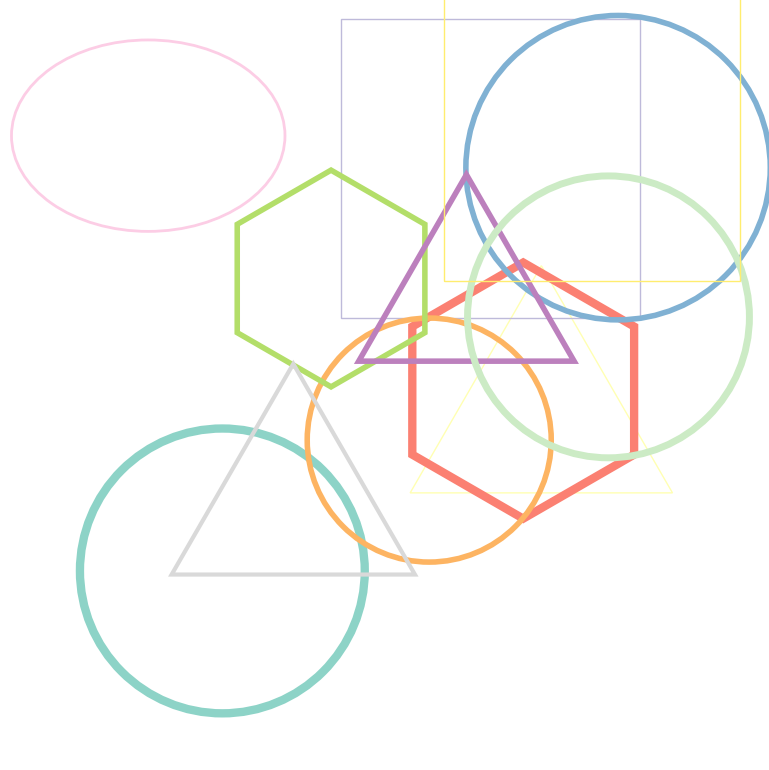[{"shape": "circle", "thickness": 3, "radius": 0.92, "center": [0.289, 0.259]}, {"shape": "triangle", "thickness": 0.5, "radius": 0.98, "center": [0.703, 0.458]}, {"shape": "square", "thickness": 0.5, "radius": 0.97, "center": [0.637, 0.781]}, {"shape": "hexagon", "thickness": 3, "radius": 0.83, "center": [0.68, 0.493]}, {"shape": "circle", "thickness": 2, "radius": 0.99, "center": [0.803, 0.782]}, {"shape": "circle", "thickness": 2, "radius": 0.79, "center": [0.557, 0.428]}, {"shape": "hexagon", "thickness": 2, "radius": 0.7, "center": [0.43, 0.638]}, {"shape": "oval", "thickness": 1, "radius": 0.89, "center": [0.193, 0.824]}, {"shape": "triangle", "thickness": 1.5, "radius": 0.91, "center": [0.381, 0.345]}, {"shape": "triangle", "thickness": 2, "radius": 0.81, "center": [0.606, 0.612]}, {"shape": "circle", "thickness": 2.5, "radius": 0.92, "center": [0.79, 0.588]}, {"shape": "square", "thickness": 0.5, "radius": 0.96, "center": [0.768, 0.827]}]